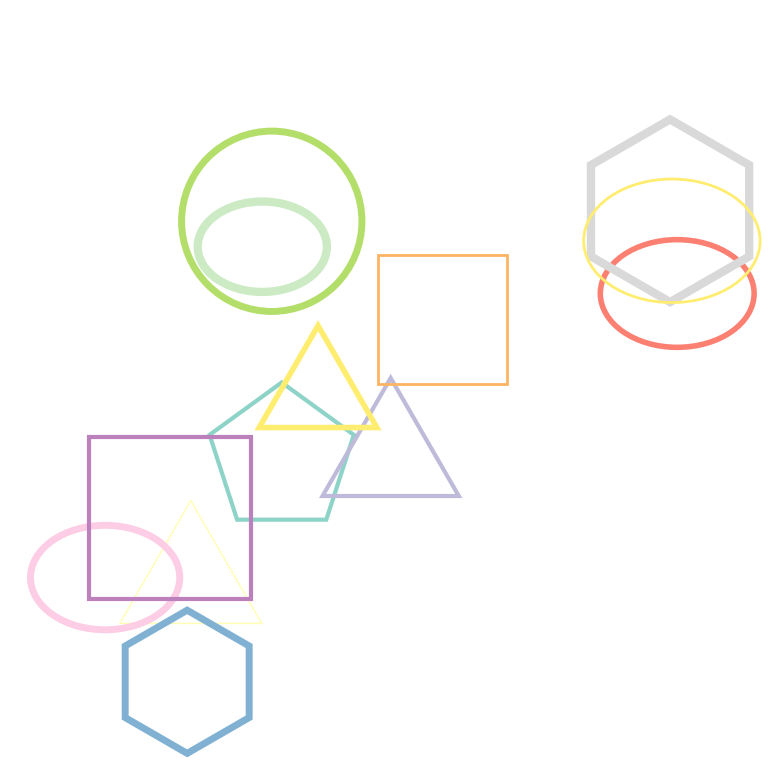[{"shape": "pentagon", "thickness": 1.5, "radius": 0.49, "center": [0.366, 0.405]}, {"shape": "triangle", "thickness": 0.5, "radius": 0.53, "center": [0.248, 0.244]}, {"shape": "triangle", "thickness": 1.5, "radius": 0.51, "center": [0.507, 0.407]}, {"shape": "oval", "thickness": 2, "radius": 0.5, "center": [0.879, 0.619]}, {"shape": "hexagon", "thickness": 2.5, "radius": 0.46, "center": [0.243, 0.115]}, {"shape": "square", "thickness": 1, "radius": 0.42, "center": [0.575, 0.585]}, {"shape": "circle", "thickness": 2.5, "radius": 0.59, "center": [0.353, 0.713]}, {"shape": "oval", "thickness": 2.5, "radius": 0.48, "center": [0.137, 0.25]}, {"shape": "hexagon", "thickness": 3, "radius": 0.59, "center": [0.87, 0.726]}, {"shape": "square", "thickness": 1.5, "radius": 0.53, "center": [0.22, 0.328]}, {"shape": "oval", "thickness": 3, "radius": 0.42, "center": [0.341, 0.68]}, {"shape": "triangle", "thickness": 2, "radius": 0.44, "center": [0.413, 0.489]}, {"shape": "oval", "thickness": 1, "radius": 0.57, "center": [0.873, 0.687]}]